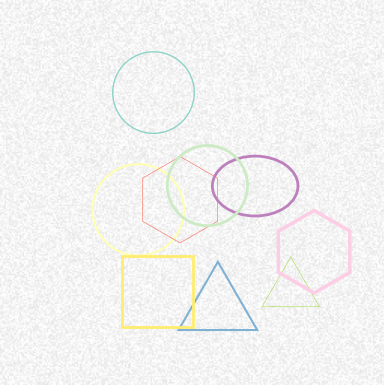[{"shape": "circle", "thickness": 1, "radius": 0.53, "center": [0.399, 0.76]}, {"shape": "circle", "thickness": 1.5, "radius": 0.59, "center": [0.359, 0.455]}, {"shape": "hexagon", "thickness": 0.5, "radius": 0.56, "center": [0.468, 0.481]}, {"shape": "triangle", "thickness": 1.5, "radius": 0.59, "center": [0.566, 0.202]}, {"shape": "triangle", "thickness": 0.5, "radius": 0.43, "center": [0.755, 0.246]}, {"shape": "hexagon", "thickness": 2.5, "radius": 0.54, "center": [0.816, 0.346]}, {"shape": "oval", "thickness": 2, "radius": 0.56, "center": [0.663, 0.517]}, {"shape": "circle", "thickness": 2, "radius": 0.52, "center": [0.539, 0.518]}, {"shape": "square", "thickness": 2, "radius": 0.46, "center": [0.41, 0.244]}]